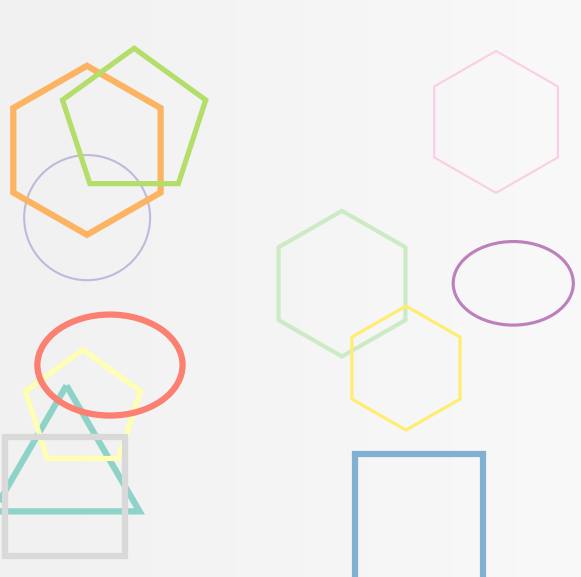[{"shape": "triangle", "thickness": 3, "radius": 0.73, "center": [0.114, 0.186]}, {"shape": "pentagon", "thickness": 2.5, "radius": 0.52, "center": [0.143, 0.289]}, {"shape": "circle", "thickness": 1, "radius": 0.54, "center": [0.15, 0.622]}, {"shape": "oval", "thickness": 3, "radius": 0.62, "center": [0.189, 0.367]}, {"shape": "square", "thickness": 3, "radius": 0.55, "center": [0.721, 0.103]}, {"shape": "hexagon", "thickness": 3, "radius": 0.73, "center": [0.15, 0.739]}, {"shape": "pentagon", "thickness": 2.5, "radius": 0.65, "center": [0.231, 0.786]}, {"shape": "hexagon", "thickness": 1, "radius": 0.61, "center": [0.853, 0.788]}, {"shape": "square", "thickness": 3, "radius": 0.52, "center": [0.111, 0.14]}, {"shape": "oval", "thickness": 1.5, "radius": 0.52, "center": [0.883, 0.509]}, {"shape": "hexagon", "thickness": 2, "radius": 0.63, "center": [0.588, 0.508]}, {"shape": "hexagon", "thickness": 1.5, "radius": 0.54, "center": [0.698, 0.362]}]